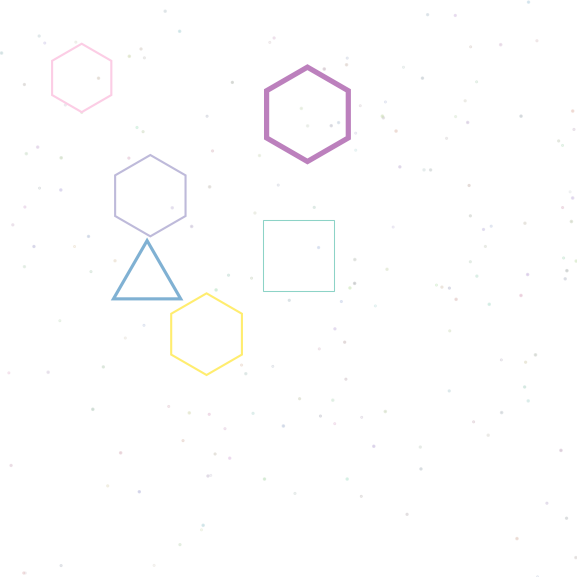[{"shape": "square", "thickness": 0.5, "radius": 0.31, "center": [0.517, 0.557]}, {"shape": "hexagon", "thickness": 1, "radius": 0.35, "center": [0.26, 0.66]}, {"shape": "triangle", "thickness": 1.5, "radius": 0.34, "center": [0.255, 0.515]}, {"shape": "hexagon", "thickness": 1, "radius": 0.3, "center": [0.141, 0.864]}, {"shape": "hexagon", "thickness": 2.5, "radius": 0.41, "center": [0.532, 0.801]}, {"shape": "hexagon", "thickness": 1, "radius": 0.35, "center": [0.358, 0.42]}]